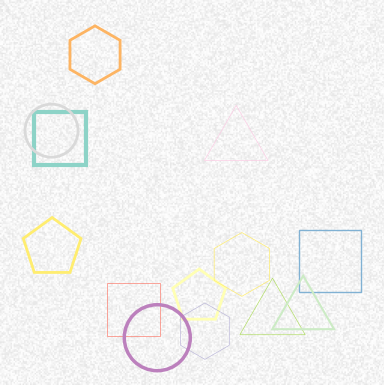[{"shape": "square", "thickness": 3, "radius": 0.34, "center": [0.156, 0.641]}, {"shape": "pentagon", "thickness": 2, "radius": 0.36, "center": [0.517, 0.229]}, {"shape": "hexagon", "thickness": 0.5, "radius": 0.37, "center": [0.532, 0.14]}, {"shape": "square", "thickness": 0.5, "radius": 0.35, "center": [0.347, 0.195]}, {"shape": "square", "thickness": 1, "radius": 0.4, "center": [0.857, 0.323]}, {"shape": "hexagon", "thickness": 2, "radius": 0.38, "center": [0.247, 0.858]}, {"shape": "triangle", "thickness": 0.5, "radius": 0.49, "center": [0.708, 0.18]}, {"shape": "triangle", "thickness": 0.5, "radius": 0.48, "center": [0.614, 0.631]}, {"shape": "circle", "thickness": 2, "radius": 0.34, "center": [0.134, 0.661]}, {"shape": "circle", "thickness": 2.5, "radius": 0.43, "center": [0.408, 0.123]}, {"shape": "triangle", "thickness": 1.5, "radius": 0.46, "center": [0.788, 0.191]}, {"shape": "hexagon", "thickness": 0.5, "radius": 0.41, "center": [0.628, 0.313]}, {"shape": "pentagon", "thickness": 2, "radius": 0.39, "center": [0.135, 0.356]}]